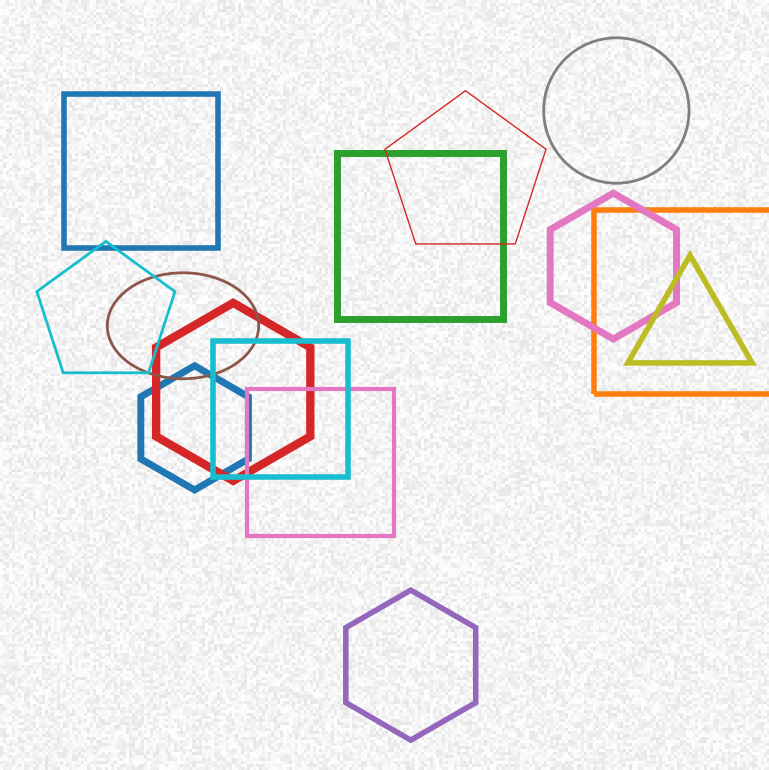[{"shape": "hexagon", "thickness": 2.5, "radius": 0.4, "center": [0.253, 0.444]}, {"shape": "square", "thickness": 2, "radius": 0.5, "center": [0.183, 0.778]}, {"shape": "square", "thickness": 2, "radius": 0.6, "center": [0.892, 0.608]}, {"shape": "square", "thickness": 2.5, "radius": 0.54, "center": [0.545, 0.694]}, {"shape": "pentagon", "thickness": 0.5, "radius": 0.55, "center": [0.605, 0.772]}, {"shape": "hexagon", "thickness": 3, "radius": 0.58, "center": [0.303, 0.491]}, {"shape": "hexagon", "thickness": 2, "radius": 0.49, "center": [0.533, 0.136]}, {"shape": "oval", "thickness": 1, "radius": 0.49, "center": [0.238, 0.577]}, {"shape": "square", "thickness": 1.5, "radius": 0.48, "center": [0.416, 0.399]}, {"shape": "hexagon", "thickness": 2.5, "radius": 0.47, "center": [0.797, 0.654]}, {"shape": "circle", "thickness": 1, "radius": 0.47, "center": [0.8, 0.856]}, {"shape": "triangle", "thickness": 2, "radius": 0.47, "center": [0.896, 0.575]}, {"shape": "square", "thickness": 2, "radius": 0.44, "center": [0.364, 0.469]}, {"shape": "pentagon", "thickness": 1, "radius": 0.47, "center": [0.137, 0.592]}]